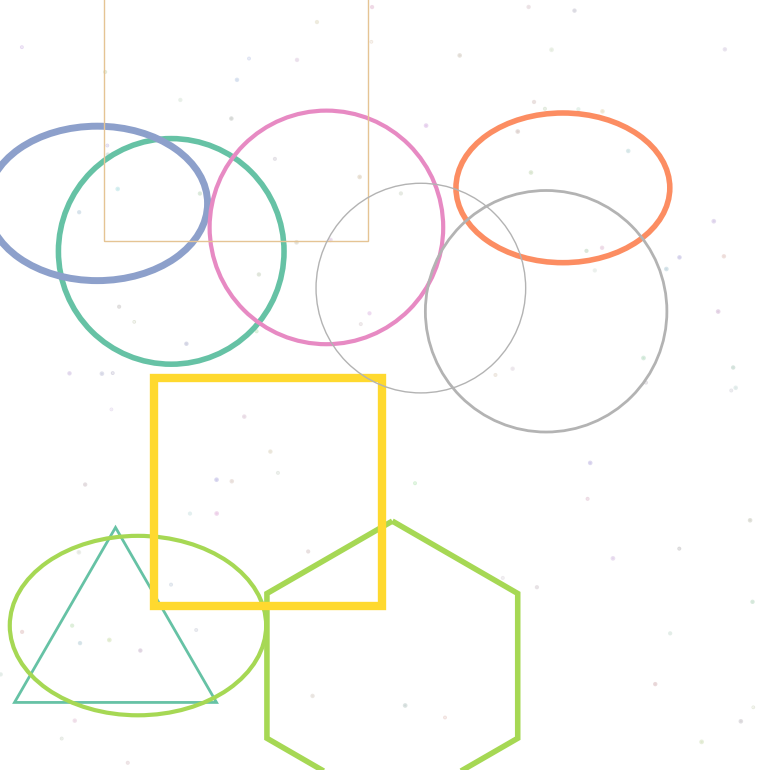[{"shape": "triangle", "thickness": 1, "radius": 0.76, "center": [0.15, 0.163]}, {"shape": "circle", "thickness": 2, "radius": 0.73, "center": [0.222, 0.674]}, {"shape": "oval", "thickness": 2, "radius": 0.69, "center": [0.731, 0.756]}, {"shape": "oval", "thickness": 2.5, "radius": 0.72, "center": [0.126, 0.736]}, {"shape": "circle", "thickness": 1.5, "radius": 0.76, "center": [0.424, 0.705]}, {"shape": "hexagon", "thickness": 2, "radius": 0.94, "center": [0.51, 0.135]}, {"shape": "oval", "thickness": 1.5, "radius": 0.83, "center": [0.179, 0.188]}, {"shape": "square", "thickness": 3, "radius": 0.74, "center": [0.347, 0.361]}, {"shape": "square", "thickness": 0.5, "radius": 0.86, "center": [0.307, 0.859]}, {"shape": "circle", "thickness": 1, "radius": 0.78, "center": [0.709, 0.596]}, {"shape": "circle", "thickness": 0.5, "radius": 0.68, "center": [0.547, 0.626]}]